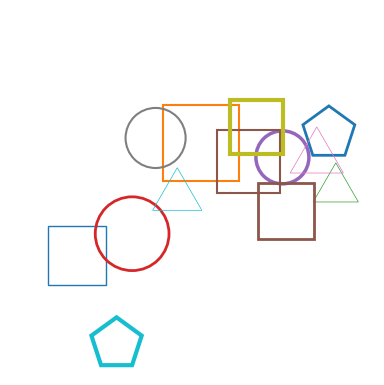[{"shape": "pentagon", "thickness": 2, "radius": 0.35, "center": [0.854, 0.654]}, {"shape": "square", "thickness": 1, "radius": 0.38, "center": [0.199, 0.336]}, {"shape": "square", "thickness": 1.5, "radius": 0.49, "center": [0.522, 0.629]}, {"shape": "triangle", "thickness": 0.5, "radius": 0.34, "center": [0.872, 0.509]}, {"shape": "circle", "thickness": 2, "radius": 0.48, "center": [0.343, 0.393]}, {"shape": "circle", "thickness": 2.5, "radius": 0.34, "center": [0.734, 0.591]}, {"shape": "square", "thickness": 2, "radius": 0.36, "center": [0.744, 0.451]}, {"shape": "square", "thickness": 1.5, "radius": 0.41, "center": [0.646, 0.581]}, {"shape": "triangle", "thickness": 0.5, "radius": 0.4, "center": [0.823, 0.591]}, {"shape": "circle", "thickness": 1.5, "radius": 0.39, "center": [0.404, 0.642]}, {"shape": "square", "thickness": 3, "radius": 0.35, "center": [0.666, 0.67]}, {"shape": "pentagon", "thickness": 3, "radius": 0.34, "center": [0.303, 0.107]}, {"shape": "triangle", "thickness": 0.5, "radius": 0.37, "center": [0.46, 0.491]}]